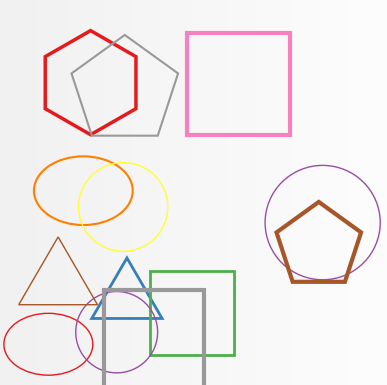[{"shape": "oval", "thickness": 1, "radius": 0.57, "center": [0.125, 0.106]}, {"shape": "hexagon", "thickness": 2.5, "radius": 0.68, "center": [0.234, 0.785]}, {"shape": "triangle", "thickness": 2, "radius": 0.52, "center": [0.328, 0.225]}, {"shape": "square", "thickness": 2, "radius": 0.55, "center": [0.495, 0.187]}, {"shape": "circle", "thickness": 1, "radius": 0.53, "center": [0.301, 0.137]}, {"shape": "circle", "thickness": 1, "radius": 0.74, "center": [0.833, 0.422]}, {"shape": "oval", "thickness": 1.5, "radius": 0.64, "center": [0.215, 0.505]}, {"shape": "circle", "thickness": 1, "radius": 0.58, "center": [0.318, 0.463]}, {"shape": "pentagon", "thickness": 3, "radius": 0.57, "center": [0.823, 0.361]}, {"shape": "triangle", "thickness": 1, "radius": 0.59, "center": [0.15, 0.267]}, {"shape": "square", "thickness": 3, "radius": 0.67, "center": [0.616, 0.782]}, {"shape": "pentagon", "thickness": 1.5, "radius": 0.72, "center": [0.322, 0.765]}, {"shape": "square", "thickness": 3, "radius": 0.65, "center": [0.398, 0.118]}]